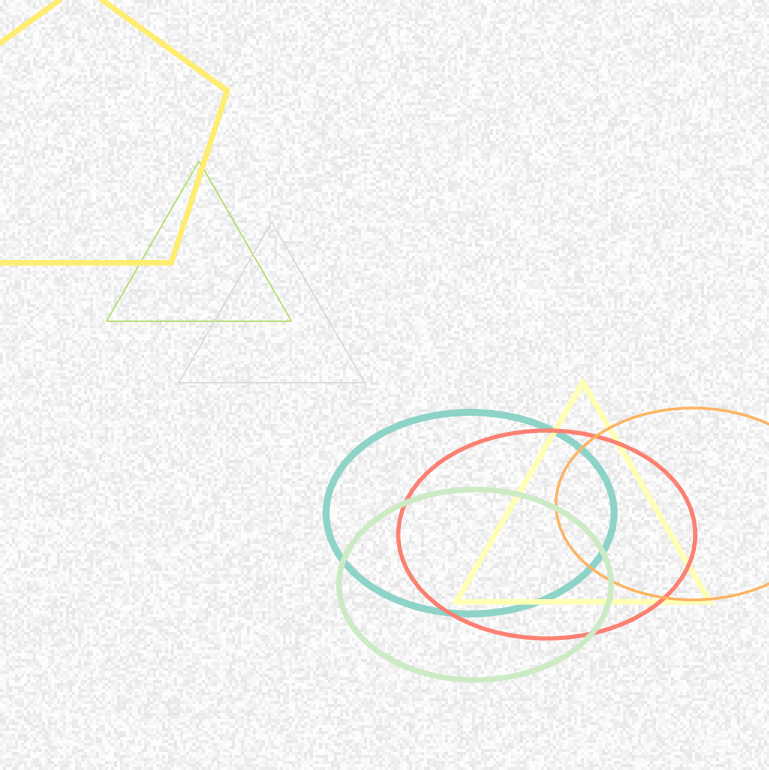[{"shape": "oval", "thickness": 2.5, "radius": 0.93, "center": [0.61, 0.334]}, {"shape": "triangle", "thickness": 2, "radius": 0.95, "center": [0.757, 0.313]}, {"shape": "oval", "thickness": 1.5, "radius": 0.96, "center": [0.71, 0.306]}, {"shape": "oval", "thickness": 1, "radius": 0.89, "center": [0.9, 0.345]}, {"shape": "triangle", "thickness": 0.5, "radius": 0.69, "center": [0.259, 0.652]}, {"shape": "triangle", "thickness": 0.5, "radius": 0.7, "center": [0.353, 0.573]}, {"shape": "oval", "thickness": 2, "radius": 0.88, "center": [0.617, 0.241]}, {"shape": "pentagon", "thickness": 2, "radius": 1.0, "center": [0.105, 0.82]}]